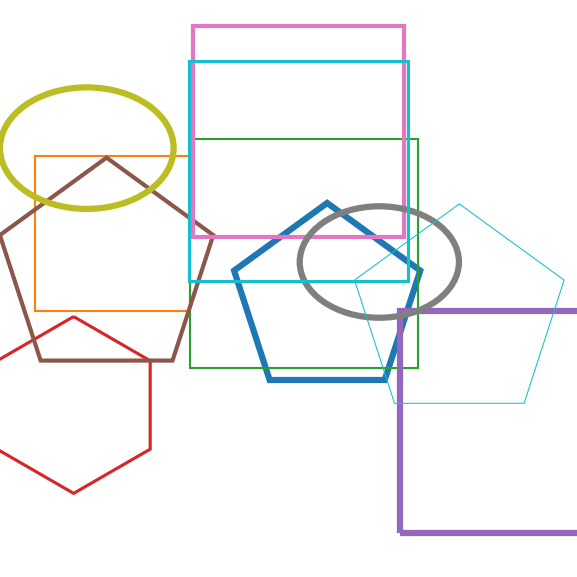[{"shape": "pentagon", "thickness": 3, "radius": 0.85, "center": [0.567, 0.478]}, {"shape": "square", "thickness": 1, "radius": 0.67, "center": [0.195, 0.595]}, {"shape": "square", "thickness": 1, "radius": 0.99, "center": [0.527, 0.56]}, {"shape": "hexagon", "thickness": 1.5, "radius": 0.77, "center": [0.128, 0.298]}, {"shape": "square", "thickness": 3, "radius": 0.96, "center": [0.885, 0.269]}, {"shape": "pentagon", "thickness": 2, "radius": 0.97, "center": [0.185, 0.532]}, {"shape": "square", "thickness": 2, "radius": 0.91, "center": [0.517, 0.772]}, {"shape": "oval", "thickness": 3, "radius": 0.69, "center": [0.657, 0.545]}, {"shape": "oval", "thickness": 3, "radius": 0.75, "center": [0.15, 0.743]}, {"shape": "pentagon", "thickness": 0.5, "radius": 0.95, "center": [0.795, 0.455]}, {"shape": "square", "thickness": 1.5, "radius": 0.95, "center": [0.517, 0.703]}]